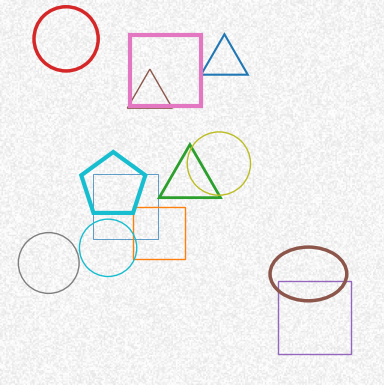[{"shape": "triangle", "thickness": 1.5, "radius": 0.35, "center": [0.583, 0.841]}, {"shape": "square", "thickness": 0.5, "radius": 0.42, "center": [0.325, 0.463]}, {"shape": "square", "thickness": 1, "radius": 0.33, "center": [0.413, 0.395]}, {"shape": "triangle", "thickness": 2, "radius": 0.46, "center": [0.493, 0.533]}, {"shape": "circle", "thickness": 2.5, "radius": 0.42, "center": [0.172, 0.899]}, {"shape": "square", "thickness": 1, "radius": 0.47, "center": [0.817, 0.175]}, {"shape": "triangle", "thickness": 1, "radius": 0.34, "center": [0.389, 0.753]}, {"shape": "oval", "thickness": 2.5, "radius": 0.5, "center": [0.801, 0.288]}, {"shape": "square", "thickness": 3, "radius": 0.46, "center": [0.43, 0.816]}, {"shape": "circle", "thickness": 1, "radius": 0.39, "center": [0.127, 0.317]}, {"shape": "circle", "thickness": 1, "radius": 0.41, "center": [0.569, 0.575]}, {"shape": "circle", "thickness": 1, "radius": 0.37, "center": [0.281, 0.356]}, {"shape": "pentagon", "thickness": 3, "radius": 0.44, "center": [0.294, 0.518]}]